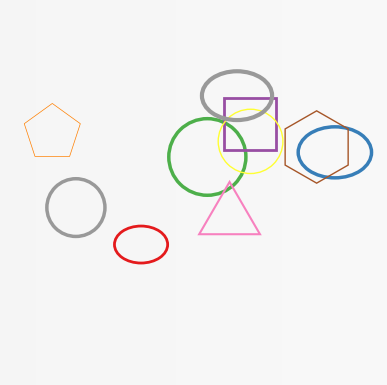[{"shape": "oval", "thickness": 2, "radius": 0.34, "center": [0.364, 0.365]}, {"shape": "oval", "thickness": 2.5, "radius": 0.47, "center": [0.864, 0.604]}, {"shape": "circle", "thickness": 2.5, "radius": 0.5, "center": [0.535, 0.592]}, {"shape": "square", "thickness": 2, "radius": 0.34, "center": [0.646, 0.677]}, {"shape": "pentagon", "thickness": 0.5, "radius": 0.38, "center": [0.135, 0.655]}, {"shape": "circle", "thickness": 1, "radius": 0.42, "center": [0.647, 0.633]}, {"shape": "hexagon", "thickness": 1, "radius": 0.47, "center": [0.817, 0.618]}, {"shape": "triangle", "thickness": 1.5, "radius": 0.45, "center": [0.592, 0.437]}, {"shape": "circle", "thickness": 2.5, "radius": 0.37, "center": [0.196, 0.461]}, {"shape": "oval", "thickness": 3, "radius": 0.45, "center": [0.612, 0.752]}]